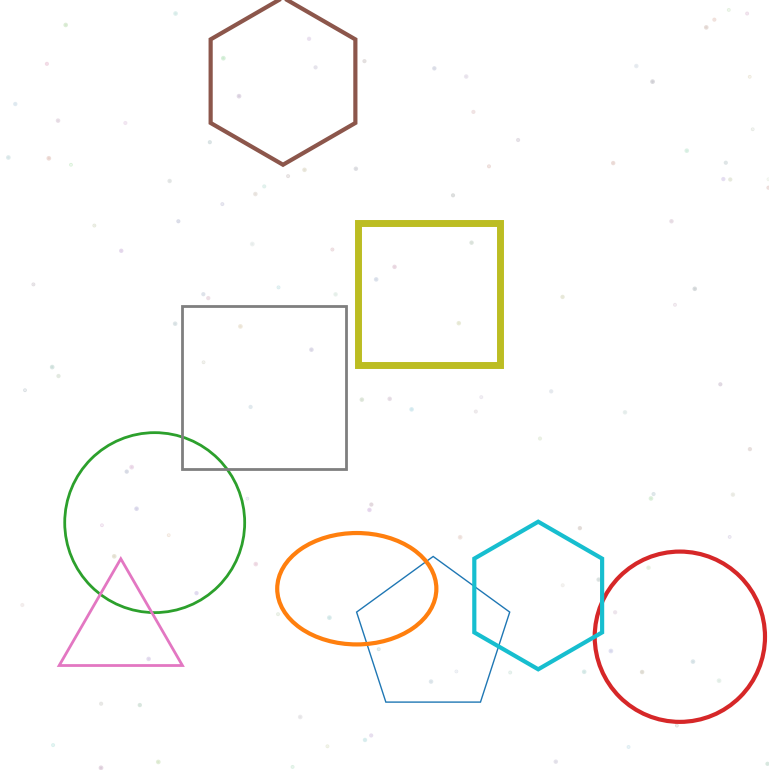[{"shape": "pentagon", "thickness": 0.5, "radius": 0.52, "center": [0.563, 0.173]}, {"shape": "oval", "thickness": 1.5, "radius": 0.52, "center": [0.463, 0.235]}, {"shape": "circle", "thickness": 1, "radius": 0.58, "center": [0.201, 0.321]}, {"shape": "circle", "thickness": 1.5, "radius": 0.55, "center": [0.883, 0.173]}, {"shape": "hexagon", "thickness": 1.5, "radius": 0.54, "center": [0.368, 0.895]}, {"shape": "triangle", "thickness": 1, "radius": 0.46, "center": [0.157, 0.182]}, {"shape": "square", "thickness": 1, "radius": 0.53, "center": [0.343, 0.496]}, {"shape": "square", "thickness": 2.5, "radius": 0.46, "center": [0.557, 0.618]}, {"shape": "hexagon", "thickness": 1.5, "radius": 0.48, "center": [0.699, 0.227]}]